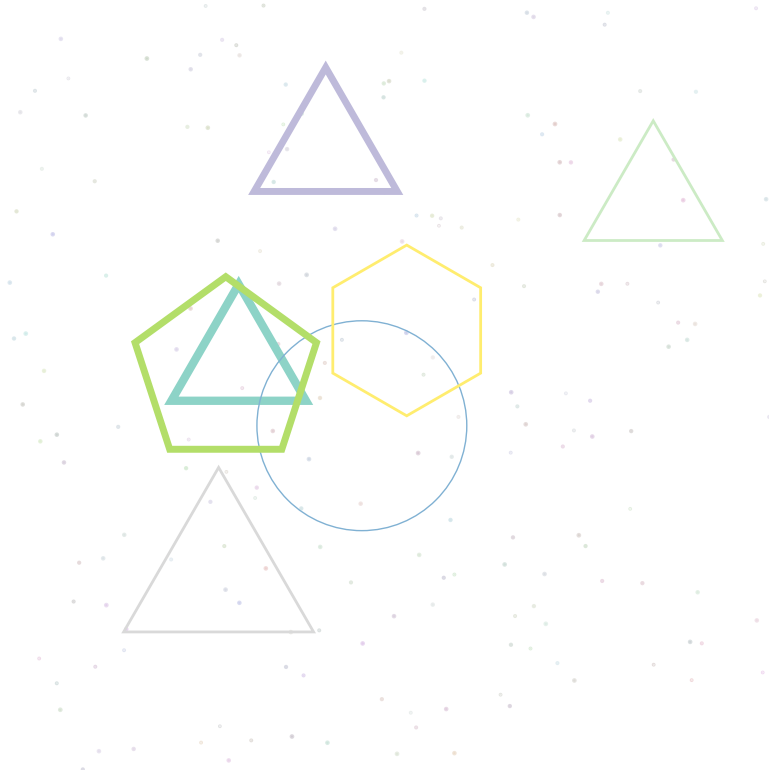[{"shape": "triangle", "thickness": 3, "radius": 0.5, "center": [0.31, 0.53]}, {"shape": "triangle", "thickness": 2.5, "radius": 0.54, "center": [0.423, 0.805]}, {"shape": "circle", "thickness": 0.5, "radius": 0.68, "center": [0.47, 0.447]}, {"shape": "pentagon", "thickness": 2.5, "radius": 0.62, "center": [0.293, 0.517]}, {"shape": "triangle", "thickness": 1, "radius": 0.71, "center": [0.284, 0.251]}, {"shape": "triangle", "thickness": 1, "radius": 0.52, "center": [0.848, 0.739]}, {"shape": "hexagon", "thickness": 1, "radius": 0.55, "center": [0.528, 0.571]}]